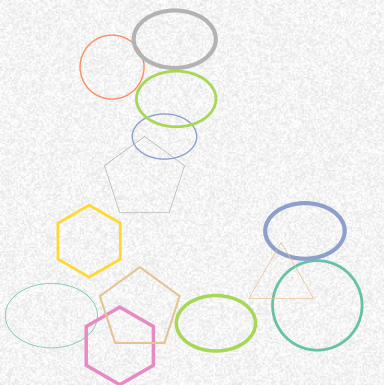[{"shape": "oval", "thickness": 0.5, "radius": 0.6, "center": [0.133, 0.18]}, {"shape": "circle", "thickness": 2, "radius": 0.58, "center": [0.824, 0.207]}, {"shape": "circle", "thickness": 1, "radius": 0.42, "center": [0.291, 0.826]}, {"shape": "oval", "thickness": 1, "radius": 0.42, "center": [0.427, 0.645]}, {"shape": "oval", "thickness": 3, "radius": 0.52, "center": [0.792, 0.4]}, {"shape": "hexagon", "thickness": 2.5, "radius": 0.5, "center": [0.311, 0.102]}, {"shape": "oval", "thickness": 2, "radius": 0.52, "center": [0.458, 0.743]}, {"shape": "oval", "thickness": 2.5, "radius": 0.51, "center": [0.561, 0.16]}, {"shape": "hexagon", "thickness": 2, "radius": 0.47, "center": [0.232, 0.374]}, {"shape": "triangle", "thickness": 0.5, "radius": 0.49, "center": [0.73, 0.273]}, {"shape": "pentagon", "thickness": 1.5, "radius": 0.54, "center": [0.363, 0.197]}, {"shape": "pentagon", "thickness": 0.5, "radius": 0.55, "center": [0.375, 0.536]}, {"shape": "oval", "thickness": 3, "radius": 0.53, "center": [0.454, 0.898]}]